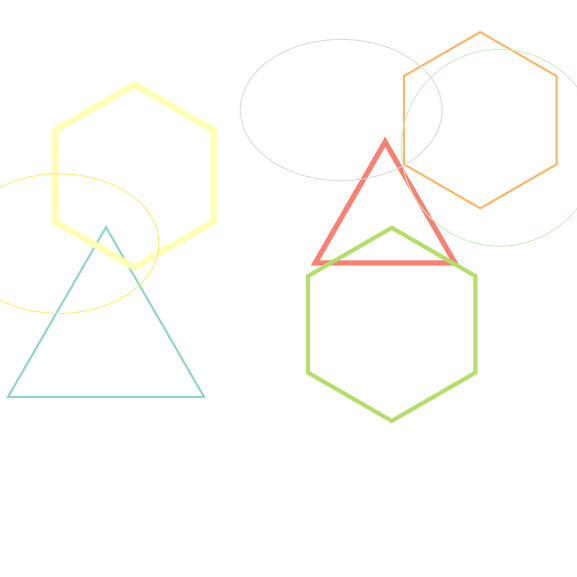[{"shape": "triangle", "thickness": 1, "radius": 0.98, "center": [0.184, 0.41]}, {"shape": "hexagon", "thickness": 3, "radius": 0.79, "center": [0.233, 0.694]}, {"shape": "triangle", "thickness": 2.5, "radius": 0.7, "center": [0.667, 0.614]}, {"shape": "hexagon", "thickness": 1, "radius": 0.76, "center": [0.832, 0.791]}, {"shape": "hexagon", "thickness": 2, "radius": 0.84, "center": [0.678, 0.437]}, {"shape": "oval", "thickness": 0.5, "radius": 0.87, "center": [0.591, 0.809]}, {"shape": "circle", "thickness": 0.5, "radius": 0.85, "center": [0.865, 0.743]}, {"shape": "oval", "thickness": 0.5, "radius": 0.86, "center": [0.103, 0.577]}]